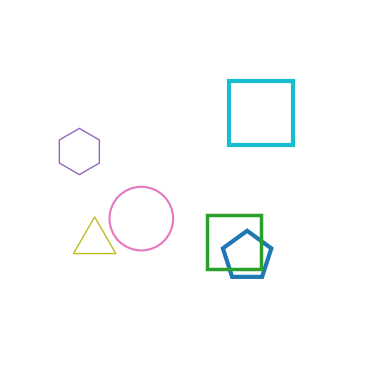[{"shape": "pentagon", "thickness": 3, "radius": 0.33, "center": [0.642, 0.334]}, {"shape": "square", "thickness": 2.5, "radius": 0.35, "center": [0.608, 0.372]}, {"shape": "hexagon", "thickness": 1, "radius": 0.3, "center": [0.206, 0.606]}, {"shape": "circle", "thickness": 1.5, "radius": 0.41, "center": [0.367, 0.432]}, {"shape": "triangle", "thickness": 1, "radius": 0.32, "center": [0.246, 0.373]}, {"shape": "square", "thickness": 3, "radius": 0.42, "center": [0.677, 0.707]}]